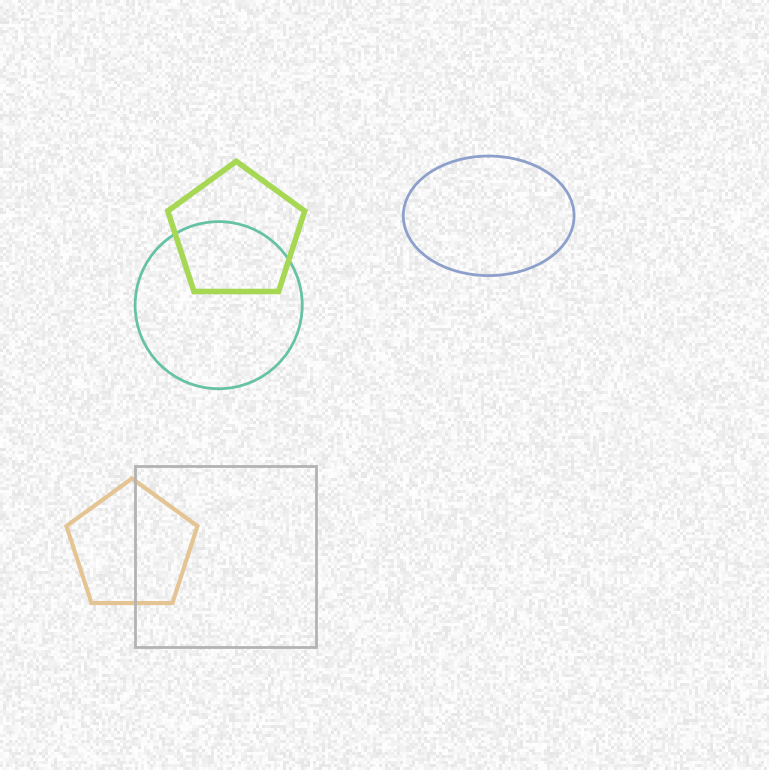[{"shape": "circle", "thickness": 1, "radius": 0.54, "center": [0.284, 0.604]}, {"shape": "oval", "thickness": 1, "radius": 0.55, "center": [0.635, 0.72]}, {"shape": "pentagon", "thickness": 2, "radius": 0.47, "center": [0.307, 0.697]}, {"shape": "pentagon", "thickness": 1.5, "radius": 0.45, "center": [0.171, 0.289]}, {"shape": "square", "thickness": 1, "radius": 0.59, "center": [0.293, 0.277]}]